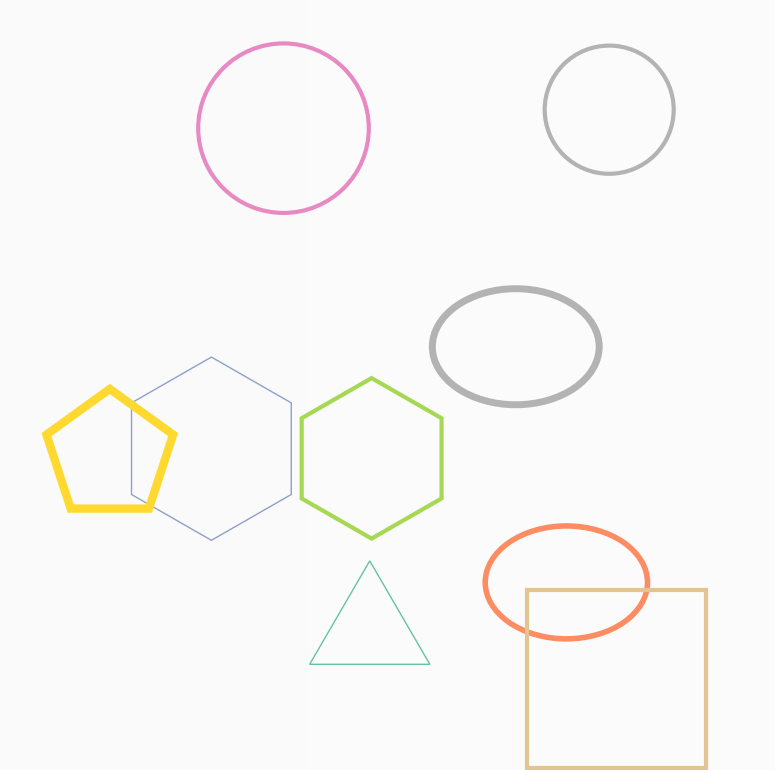[{"shape": "triangle", "thickness": 0.5, "radius": 0.45, "center": [0.477, 0.182]}, {"shape": "oval", "thickness": 2, "radius": 0.52, "center": [0.731, 0.244]}, {"shape": "hexagon", "thickness": 0.5, "radius": 0.59, "center": [0.273, 0.417]}, {"shape": "circle", "thickness": 1.5, "radius": 0.55, "center": [0.366, 0.834]}, {"shape": "hexagon", "thickness": 1.5, "radius": 0.52, "center": [0.479, 0.405]}, {"shape": "pentagon", "thickness": 3, "radius": 0.43, "center": [0.142, 0.409]}, {"shape": "square", "thickness": 1.5, "radius": 0.58, "center": [0.796, 0.118]}, {"shape": "oval", "thickness": 2.5, "radius": 0.54, "center": [0.666, 0.55]}, {"shape": "circle", "thickness": 1.5, "radius": 0.42, "center": [0.786, 0.858]}]